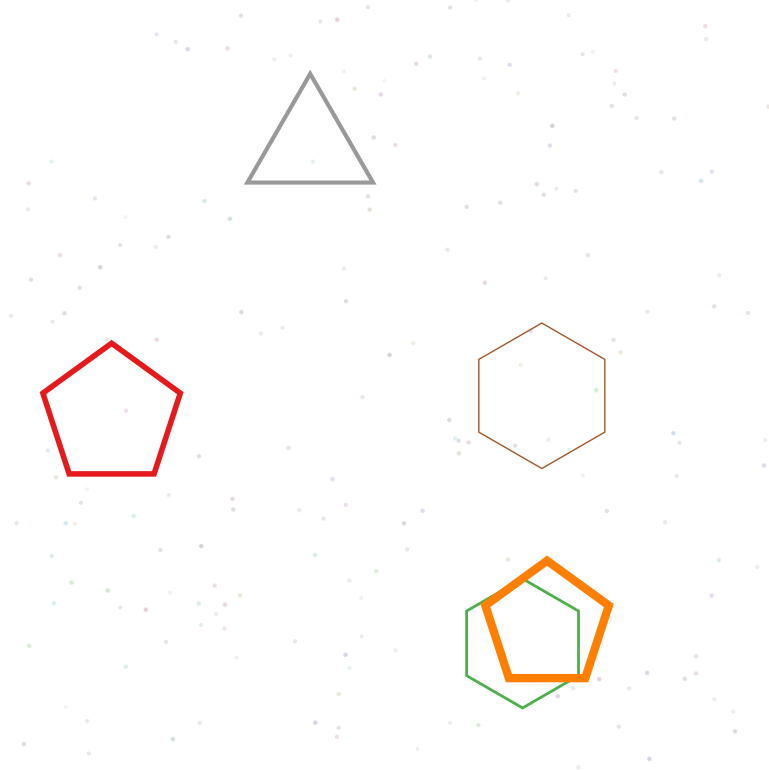[{"shape": "pentagon", "thickness": 2, "radius": 0.47, "center": [0.145, 0.46]}, {"shape": "hexagon", "thickness": 1, "radius": 0.42, "center": [0.679, 0.164]}, {"shape": "pentagon", "thickness": 3, "radius": 0.42, "center": [0.711, 0.188]}, {"shape": "hexagon", "thickness": 0.5, "radius": 0.47, "center": [0.704, 0.486]}, {"shape": "triangle", "thickness": 1.5, "radius": 0.47, "center": [0.403, 0.81]}]